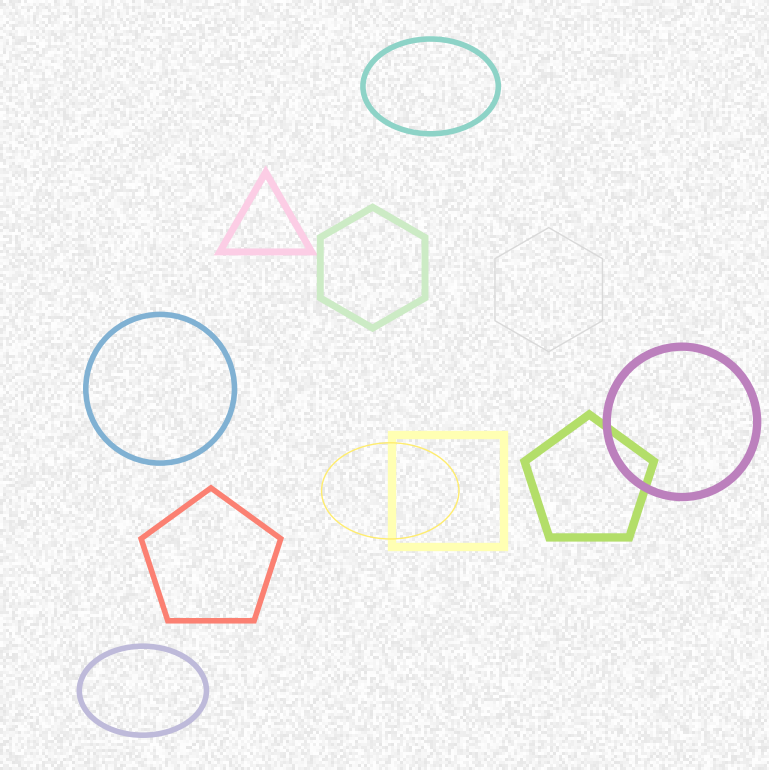[{"shape": "oval", "thickness": 2, "radius": 0.44, "center": [0.559, 0.888]}, {"shape": "square", "thickness": 3, "radius": 0.36, "center": [0.582, 0.362]}, {"shape": "oval", "thickness": 2, "radius": 0.41, "center": [0.186, 0.103]}, {"shape": "pentagon", "thickness": 2, "radius": 0.48, "center": [0.274, 0.271]}, {"shape": "circle", "thickness": 2, "radius": 0.48, "center": [0.208, 0.495]}, {"shape": "pentagon", "thickness": 3, "radius": 0.44, "center": [0.765, 0.373]}, {"shape": "triangle", "thickness": 2.5, "radius": 0.35, "center": [0.345, 0.707]}, {"shape": "hexagon", "thickness": 0.5, "radius": 0.4, "center": [0.713, 0.624]}, {"shape": "circle", "thickness": 3, "radius": 0.49, "center": [0.886, 0.452]}, {"shape": "hexagon", "thickness": 2.5, "radius": 0.39, "center": [0.484, 0.652]}, {"shape": "oval", "thickness": 0.5, "radius": 0.45, "center": [0.507, 0.362]}]